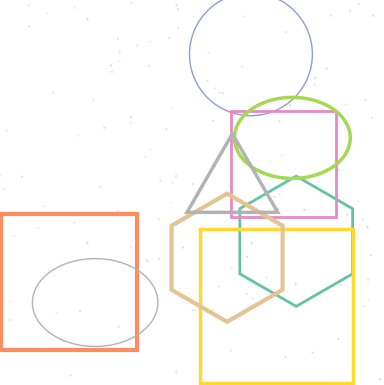[{"shape": "hexagon", "thickness": 2, "radius": 0.85, "center": [0.769, 0.373]}, {"shape": "square", "thickness": 3, "radius": 0.88, "center": [0.18, 0.267]}, {"shape": "circle", "thickness": 1, "radius": 0.8, "center": [0.652, 0.859]}, {"shape": "square", "thickness": 2, "radius": 0.68, "center": [0.736, 0.574]}, {"shape": "oval", "thickness": 2.5, "radius": 0.75, "center": [0.759, 0.642]}, {"shape": "square", "thickness": 2.5, "radius": 1.0, "center": [0.719, 0.205]}, {"shape": "hexagon", "thickness": 3, "radius": 0.83, "center": [0.59, 0.331]}, {"shape": "triangle", "thickness": 2.5, "radius": 0.68, "center": [0.604, 0.517]}, {"shape": "oval", "thickness": 1, "radius": 0.81, "center": [0.247, 0.214]}]